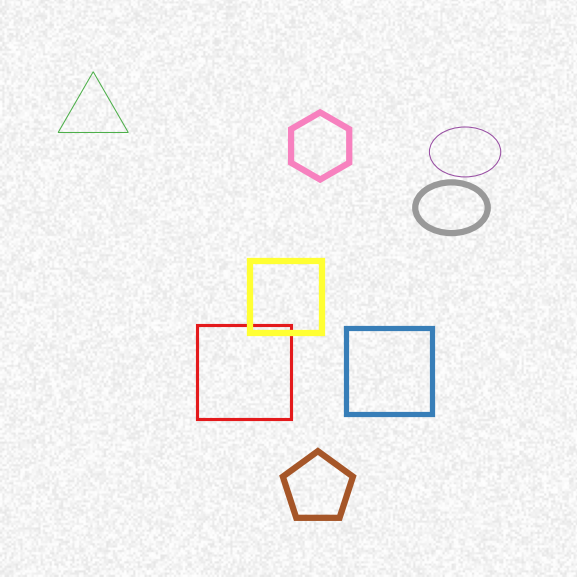[{"shape": "square", "thickness": 1.5, "radius": 0.41, "center": [0.422, 0.356]}, {"shape": "square", "thickness": 2.5, "radius": 0.37, "center": [0.674, 0.357]}, {"shape": "triangle", "thickness": 0.5, "radius": 0.35, "center": [0.161, 0.805]}, {"shape": "oval", "thickness": 0.5, "radius": 0.31, "center": [0.805, 0.736]}, {"shape": "square", "thickness": 3, "radius": 0.31, "center": [0.495, 0.485]}, {"shape": "pentagon", "thickness": 3, "radius": 0.32, "center": [0.55, 0.154]}, {"shape": "hexagon", "thickness": 3, "radius": 0.29, "center": [0.554, 0.746]}, {"shape": "oval", "thickness": 3, "radius": 0.31, "center": [0.782, 0.639]}]